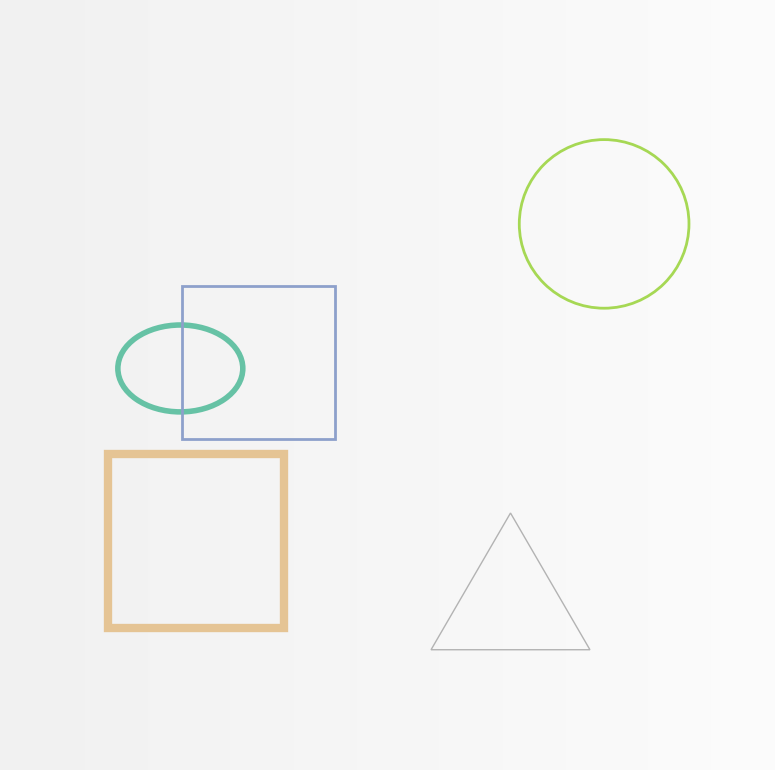[{"shape": "oval", "thickness": 2, "radius": 0.4, "center": [0.233, 0.522]}, {"shape": "square", "thickness": 1, "radius": 0.5, "center": [0.334, 0.529]}, {"shape": "circle", "thickness": 1, "radius": 0.55, "center": [0.78, 0.709]}, {"shape": "square", "thickness": 3, "radius": 0.57, "center": [0.253, 0.297]}, {"shape": "triangle", "thickness": 0.5, "radius": 0.59, "center": [0.659, 0.215]}]